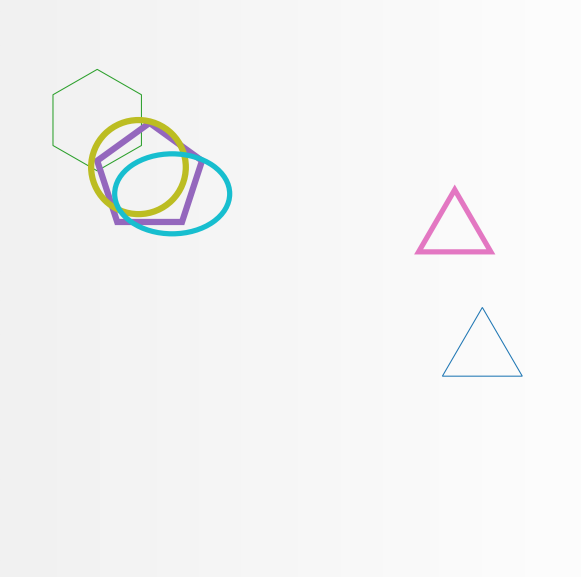[{"shape": "triangle", "thickness": 0.5, "radius": 0.4, "center": [0.83, 0.387]}, {"shape": "hexagon", "thickness": 0.5, "radius": 0.44, "center": [0.167, 0.791]}, {"shape": "pentagon", "thickness": 3, "radius": 0.47, "center": [0.257, 0.691]}, {"shape": "triangle", "thickness": 2.5, "radius": 0.36, "center": [0.782, 0.599]}, {"shape": "circle", "thickness": 3, "radius": 0.41, "center": [0.238, 0.71]}, {"shape": "oval", "thickness": 2.5, "radius": 0.49, "center": [0.296, 0.664]}]